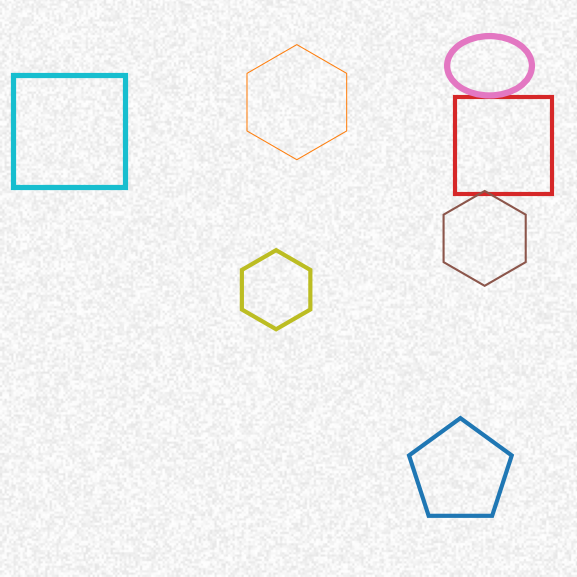[{"shape": "pentagon", "thickness": 2, "radius": 0.47, "center": [0.797, 0.182]}, {"shape": "hexagon", "thickness": 0.5, "radius": 0.5, "center": [0.514, 0.822]}, {"shape": "square", "thickness": 2, "radius": 0.42, "center": [0.872, 0.747]}, {"shape": "hexagon", "thickness": 1, "radius": 0.41, "center": [0.839, 0.586]}, {"shape": "oval", "thickness": 3, "radius": 0.37, "center": [0.848, 0.885]}, {"shape": "hexagon", "thickness": 2, "radius": 0.34, "center": [0.478, 0.497]}, {"shape": "square", "thickness": 2.5, "radius": 0.48, "center": [0.119, 0.772]}]